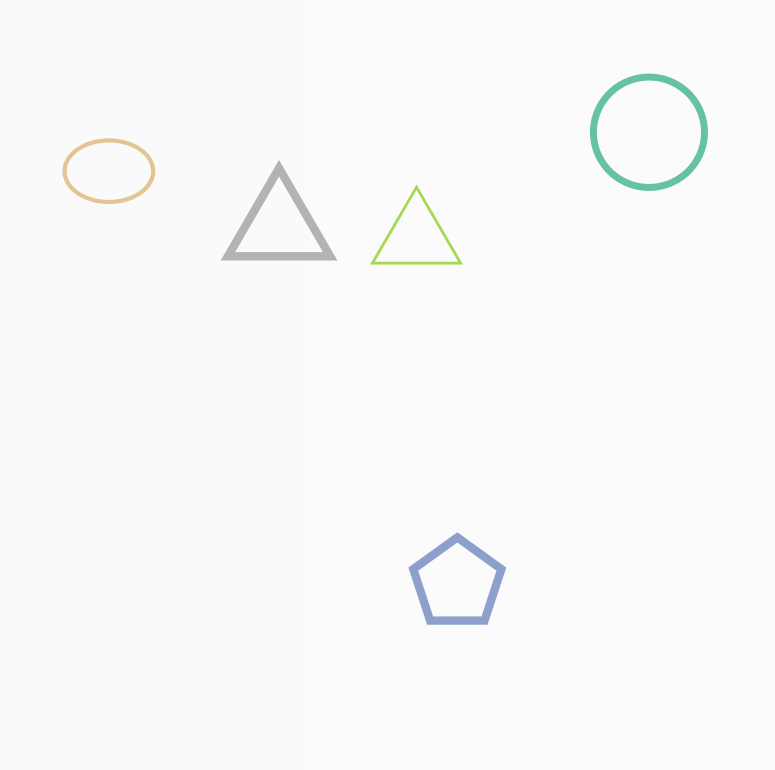[{"shape": "circle", "thickness": 2.5, "radius": 0.36, "center": [0.837, 0.828]}, {"shape": "pentagon", "thickness": 3, "radius": 0.3, "center": [0.59, 0.242]}, {"shape": "triangle", "thickness": 1, "radius": 0.33, "center": [0.537, 0.691]}, {"shape": "oval", "thickness": 1.5, "radius": 0.29, "center": [0.14, 0.778]}, {"shape": "triangle", "thickness": 3, "radius": 0.38, "center": [0.36, 0.705]}]